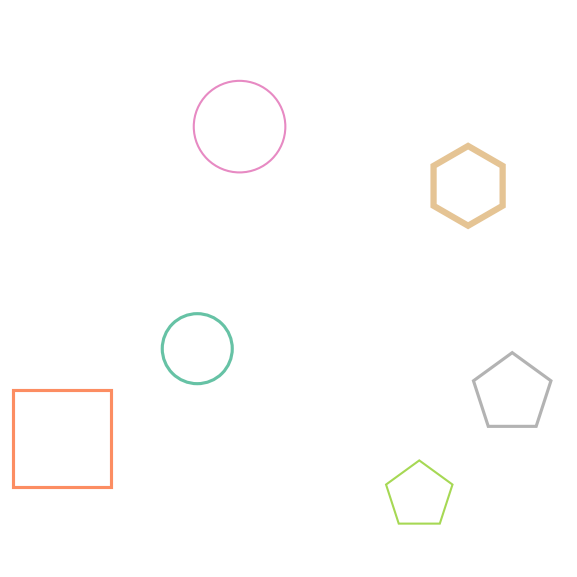[{"shape": "circle", "thickness": 1.5, "radius": 0.3, "center": [0.342, 0.395]}, {"shape": "square", "thickness": 1.5, "radius": 0.42, "center": [0.107, 0.24]}, {"shape": "circle", "thickness": 1, "radius": 0.4, "center": [0.415, 0.78]}, {"shape": "pentagon", "thickness": 1, "radius": 0.3, "center": [0.726, 0.141]}, {"shape": "hexagon", "thickness": 3, "radius": 0.35, "center": [0.811, 0.677]}, {"shape": "pentagon", "thickness": 1.5, "radius": 0.35, "center": [0.887, 0.318]}]